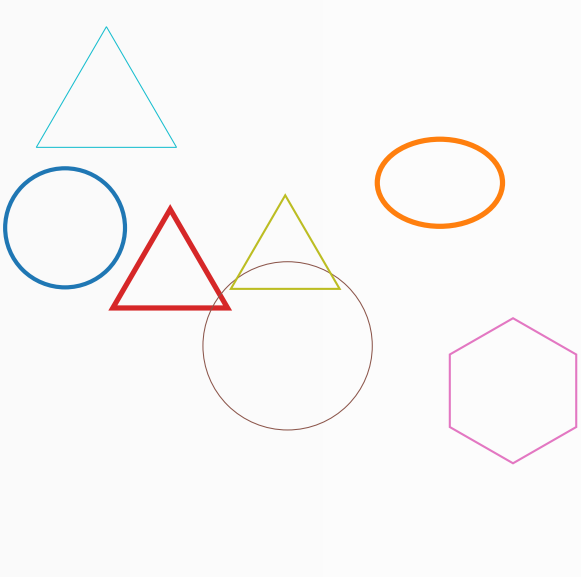[{"shape": "circle", "thickness": 2, "radius": 0.52, "center": [0.112, 0.605]}, {"shape": "oval", "thickness": 2.5, "radius": 0.54, "center": [0.757, 0.683]}, {"shape": "triangle", "thickness": 2.5, "radius": 0.57, "center": [0.293, 0.523]}, {"shape": "circle", "thickness": 0.5, "radius": 0.73, "center": [0.495, 0.4]}, {"shape": "hexagon", "thickness": 1, "radius": 0.63, "center": [0.883, 0.322]}, {"shape": "triangle", "thickness": 1, "radius": 0.54, "center": [0.491, 0.553]}, {"shape": "triangle", "thickness": 0.5, "radius": 0.7, "center": [0.183, 0.814]}]